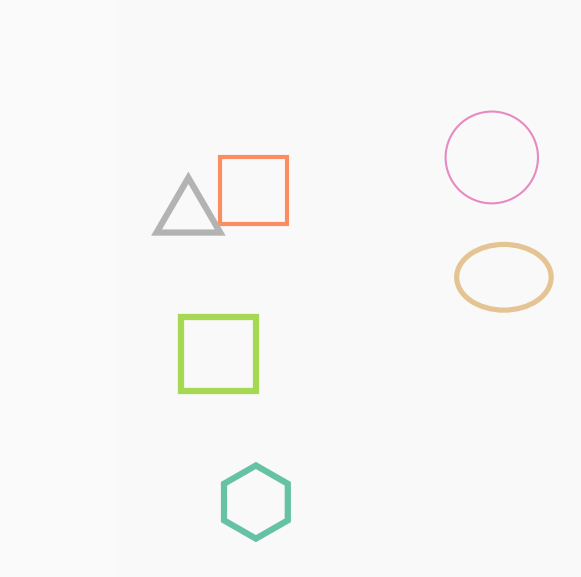[{"shape": "hexagon", "thickness": 3, "radius": 0.32, "center": [0.44, 0.13]}, {"shape": "square", "thickness": 2, "radius": 0.29, "center": [0.436, 0.669]}, {"shape": "circle", "thickness": 1, "radius": 0.4, "center": [0.846, 0.726]}, {"shape": "square", "thickness": 3, "radius": 0.32, "center": [0.376, 0.385]}, {"shape": "oval", "thickness": 2.5, "radius": 0.41, "center": [0.867, 0.519]}, {"shape": "triangle", "thickness": 3, "radius": 0.32, "center": [0.324, 0.628]}]